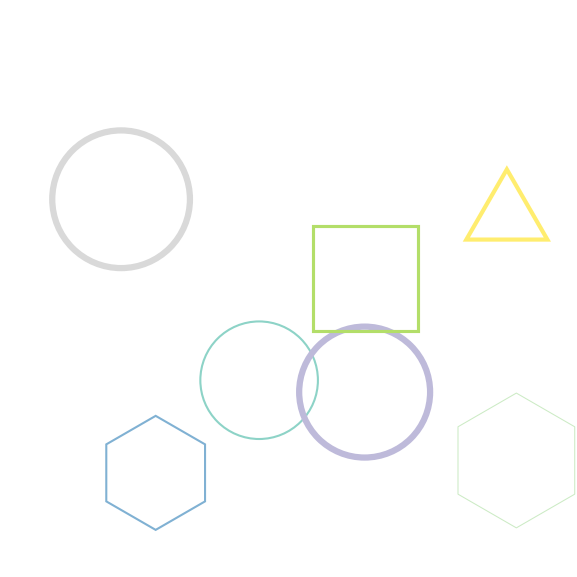[{"shape": "circle", "thickness": 1, "radius": 0.51, "center": [0.449, 0.341]}, {"shape": "circle", "thickness": 3, "radius": 0.57, "center": [0.631, 0.32]}, {"shape": "hexagon", "thickness": 1, "radius": 0.49, "center": [0.27, 0.18]}, {"shape": "square", "thickness": 1.5, "radius": 0.46, "center": [0.634, 0.517]}, {"shape": "circle", "thickness": 3, "radius": 0.6, "center": [0.21, 0.654]}, {"shape": "hexagon", "thickness": 0.5, "radius": 0.58, "center": [0.894, 0.202]}, {"shape": "triangle", "thickness": 2, "radius": 0.41, "center": [0.878, 0.625]}]